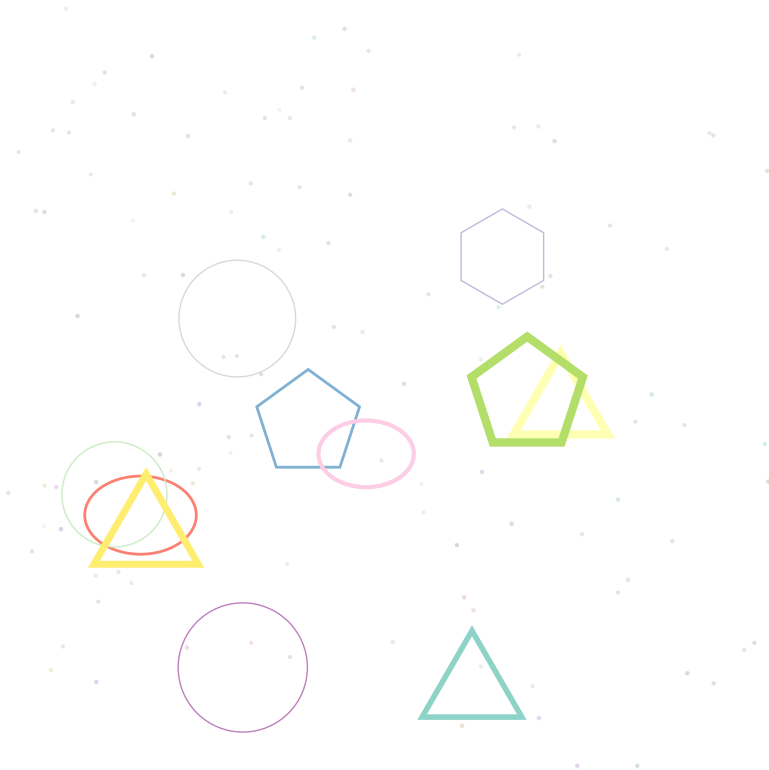[{"shape": "triangle", "thickness": 2, "radius": 0.37, "center": [0.613, 0.106]}, {"shape": "triangle", "thickness": 3, "radius": 0.35, "center": [0.728, 0.471]}, {"shape": "hexagon", "thickness": 0.5, "radius": 0.31, "center": [0.652, 0.667]}, {"shape": "oval", "thickness": 1, "radius": 0.36, "center": [0.182, 0.331]}, {"shape": "pentagon", "thickness": 1, "radius": 0.35, "center": [0.4, 0.45]}, {"shape": "pentagon", "thickness": 3, "radius": 0.38, "center": [0.685, 0.487]}, {"shape": "oval", "thickness": 1.5, "radius": 0.31, "center": [0.475, 0.411]}, {"shape": "circle", "thickness": 0.5, "radius": 0.38, "center": [0.308, 0.586]}, {"shape": "circle", "thickness": 0.5, "radius": 0.42, "center": [0.315, 0.133]}, {"shape": "circle", "thickness": 0.5, "radius": 0.34, "center": [0.149, 0.358]}, {"shape": "triangle", "thickness": 2.5, "radius": 0.39, "center": [0.19, 0.306]}]